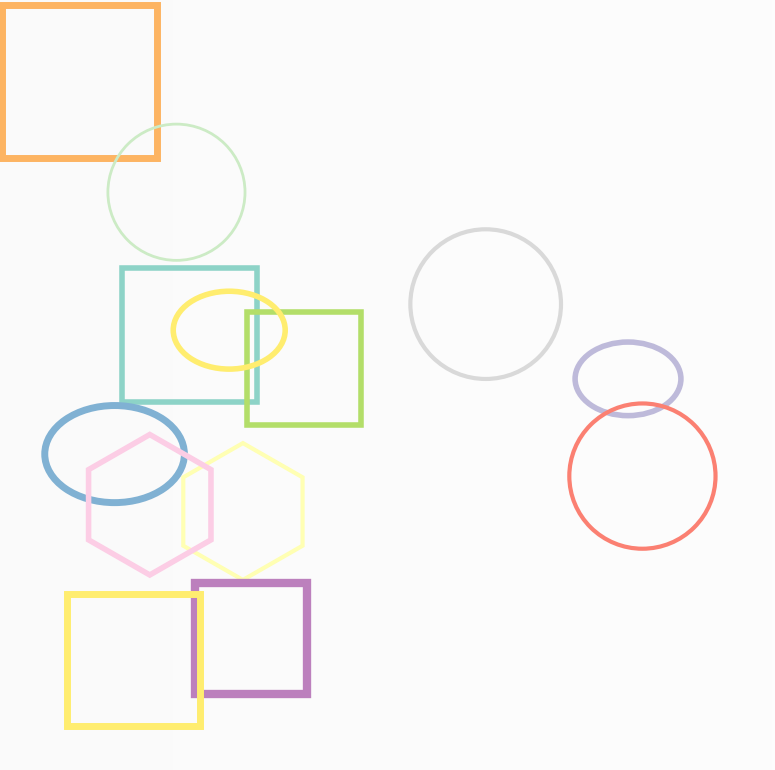[{"shape": "square", "thickness": 2, "radius": 0.43, "center": [0.245, 0.565]}, {"shape": "hexagon", "thickness": 1.5, "radius": 0.44, "center": [0.313, 0.336]}, {"shape": "oval", "thickness": 2, "radius": 0.34, "center": [0.81, 0.508]}, {"shape": "circle", "thickness": 1.5, "radius": 0.47, "center": [0.829, 0.382]}, {"shape": "oval", "thickness": 2.5, "radius": 0.45, "center": [0.148, 0.41]}, {"shape": "square", "thickness": 2.5, "radius": 0.5, "center": [0.103, 0.894]}, {"shape": "square", "thickness": 2, "radius": 0.37, "center": [0.392, 0.521]}, {"shape": "hexagon", "thickness": 2, "radius": 0.46, "center": [0.193, 0.344]}, {"shape": "circle", "thickness": 1.5, "radius": 0.49, "center": [0.627, 0.605]}, {"shape": "square", "thickness": 3, "radius": 0.36, "center": [0.324, 0.171]}, {"shape": "circle", "thickness": 1, "radius": 0.44, "center": [0.228, 0.75]}, {"shape": "oval", "thickness": 2, "radius": 0.36, "center": [0.296, 0.571]}, {"shape": "square", "thickness": 2.5, "radius": 0.43, "center": [0.172, 0.143]}]